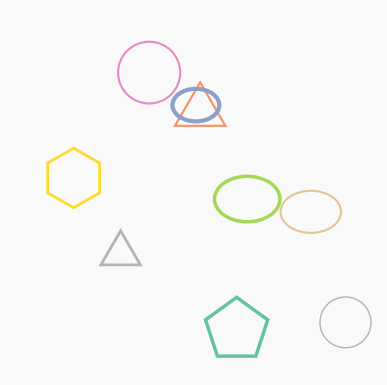[{"shape": "pentagon", "thickness": 2.5, "radius": 0.42, "center": [0.611, 0.143]}, {"shape": "triangle", "thickness": 1.5, "radius": 0.38, "center": [0.517, 0.711]}, {"shape": "oval", "thickness": 3, "radius": 0.3, "center": [0.506, 0.727]}, {"shape": "circle", "thickness": 1.5, "radius": 0.4, "center": [0.385, 0.811]}, {"shape": "oval", "thickness": 2.5, "radius": 0.42, "center": [0.638, 0.483]}, {"shape": "hexagon", "thickness": 2, "radius": 0.39, "center": [0.19, 0.538]}, {"shape": "oval", "thickness": 1.5, "radius": 0.39, "center": [0.802, 0.45]}, {"shape": "circle", "thickness": 1, "radius": 0.33, "center": [0.892, 0.163]}, {"shape": "triangle", "thickness": 2, "radius": 0.29, "center": [0.311, 0.341]}]